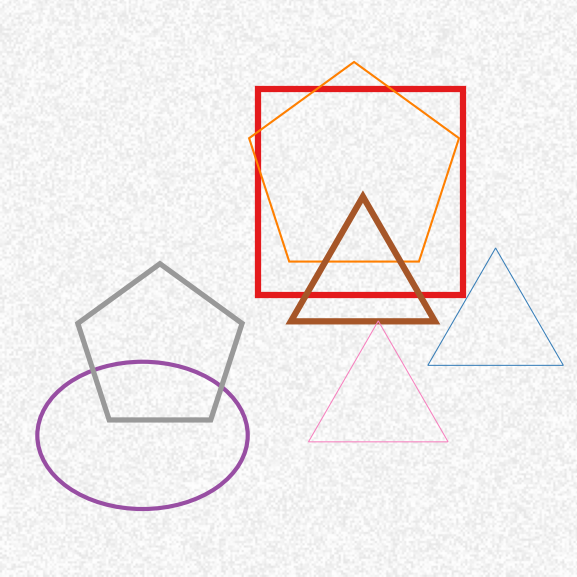[{"shape": "square", "thickness": 3, "radius": 0.89, "center": [0.624, 0.666]}, {"shape": "triangle", "thickness": 0.5, "radius": 0.68, "center": [0.858, 0.434]}, {"shape": "oval", "thickness": 2, "radius": 0.91, "center": [0.247, 0.245]}, {"shape": "pentagon", "thickness": 1, "radius": 0.96, "center": [0.613, 0.701]}, {"shape": "triangle", "thickness": 3, "radius": 0.72, "center": [0.628, 0.515]}, {"shape": "triangle", "thickness": 0.5, "radius": 0.7, "center": [0.655, 0.304]}, {"shape": "pentagon", "thickness": 2.5, "radius": 0.75, "center": [0.277, 0.393]}]